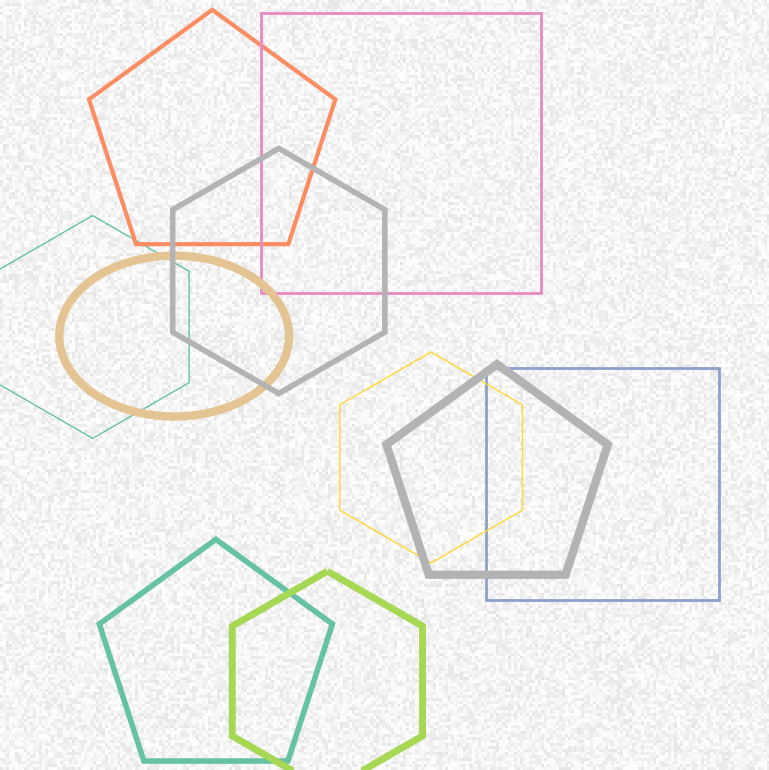[{"shape": "pentagon", "thickness": 2, "radius": 0.8, "center": [0.28, 0.14]}, {"shape": "hexagon", "thickness": 0.5, "radius": 0.72, "center": [0.12, 0.575]}, {"shape": "pentagon", "thickness": 1.5, "radius": 0.84, "center": [0.276, 0.819]}, {"shape": "square", "thickness": 1, "radius": 0.75, "center": [0.782, 0.372]}, {"shape": "square", "thickness": 1, "radius": 0.91, "center": [0.521, 0.802]}, {"shape": "hexagon", "thickness": 2.5, "radius": 0.71, "center": [0.425, 0.116]}, {"shape": "hexagon", "thickness": 0.5, "radius": 0.68, "center": [0.56, 0.406]}, {"shape": "oval", "thickness": 3, "radius": 0.75, "center": [0.226, 0.564]}, {"shape": "pentagon", "thickness": 3, "radius": 0.76, "center": [0.646, 0.376]}, {"shape": "hexagon", "thickness": 2, "radius": 0.8, "center": [0.362, 0.648]}]